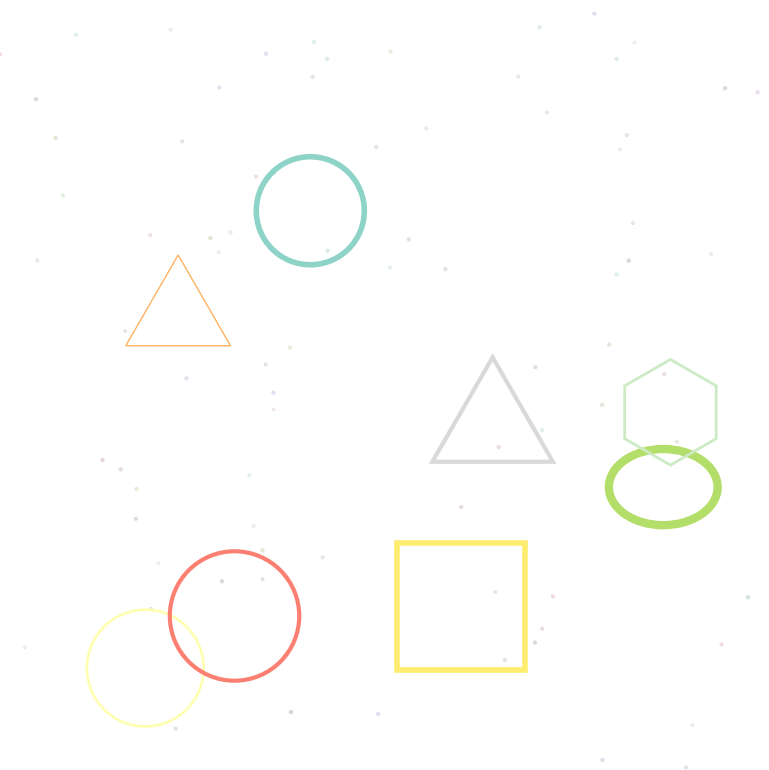[{"shape": "circle", "thickness": 2, "radius": 0.35, "center": [0.403, 0.726]}, {"shape": "circle", "thickness": 1, "radius": 0.38, "center": [0.189, 0.132]}, {"shape": "circle", "thickness": 1.5, "radius": 0.42, "center": [0.305, 0.2]}, {"shape": "triangle", "thickness": 0.5, "radius": 0.39, "center": [0.231, 0.59]}, {"shape": "oval", "thickness": 3, "radius": 0.35, "center": [0.861, 0.367]}, {"shape": "triangle", "thickness": 1.5, "radius": 0.45, "center": [0.64, 0.446]}, {"shape": "hexagon", "thickness": 1, "radius": 0.34, "center": [0.871, 0.465]}, {"shape": "square", "thickness": 2, "radius": 0.41, "center": [0.599, 0.212]}]